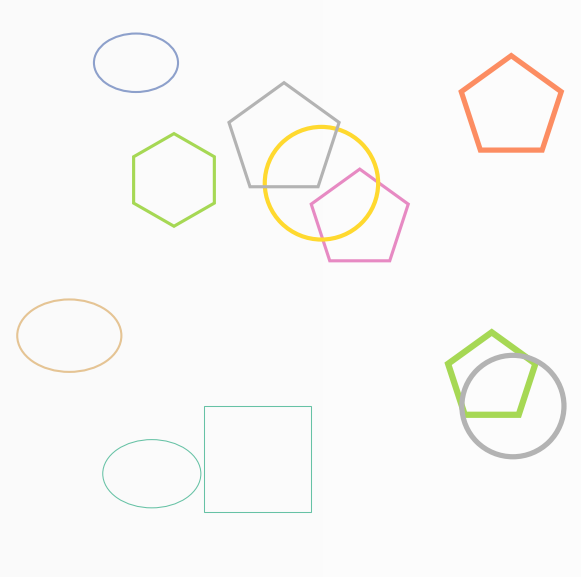[{"shape": "oval", "thickness": 0.5, "radius": 0.42, "center": [0.261, 0.179]}, {"shape": "square", "thickness": 0.5, "radius": 0.46, "center": [0.444, 0.204]}, {"shape": "pentagon", "thickness": 2.5, "radius": 0.45, "center": [0.88, 0.812]}, {"shape": "oval", "thickness": 1, "radius": 0.36, "center": [0.234, 0.89]}, {"shape": "pentagon", "thickness": 1.5, "radius": 0.44, "center": [0.619, 0.619]}, {"shape": "pentagon", "thickness": 3, "radius": 0.39, "center": [0.846, 0.345]}, {"shape": "hexagon", "thickness": 1.5, "radius": 0.4, "center": [0.299, 0.688]}, {"shape": "circle", "thickness": 2, "radius": 0.49, "center": [0.553, 0.682]}, {"shape": "oval", "thickness": 1, "radius": 0.45, "center": [0.119, 0.418]}, {"shape": "pentagon", "thickness": 1.5, "radius": 0.5, "center": [0.489, 0.756]}, {"shape": "circle", "thickness": 2.5, "radius": 0.44, "center": [0.882, 0.296]}]